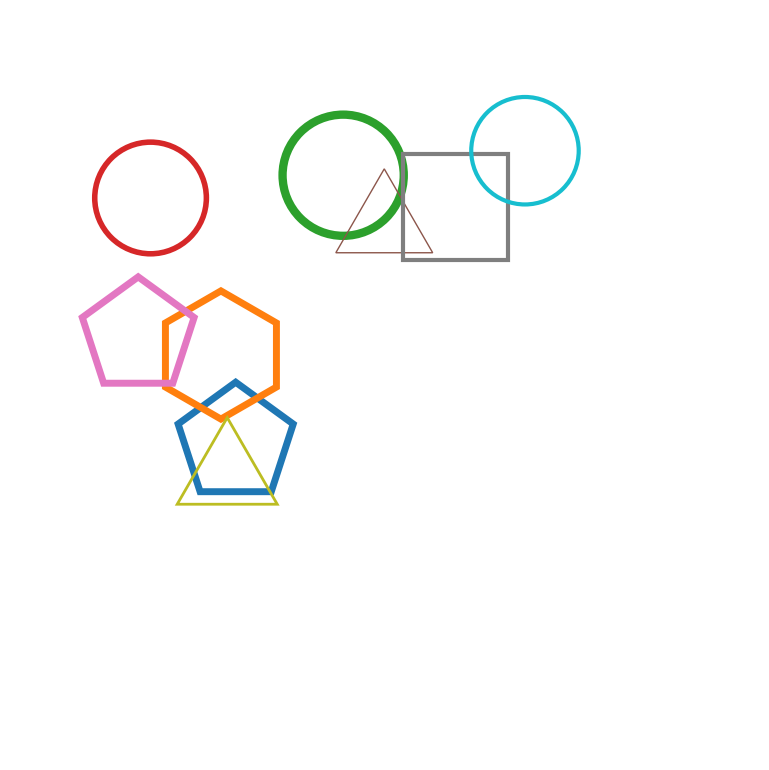[{"shape": "pentagon", "thickness": 2.5, "radius": 0.39, "center": [0.306, 0.425]}, {"shape": "hexagon", "thickness": 2.5, "radius": 0.42, "center": [0.287, 0.539]}, {"shape": "circle", "thickness": 3, "radius": 0.39, "center": [0.446, 0.772]}, {"shape": "circle", "thickness": 2, "radius": 0.36, "center": [0.196, 0.743]}, {"shape": "triangle", "thickness": 0.5, "radius": 0.36, "center": [0.499, 0.708]}, {"shape": "pentagon", "thickness": 2.5, "radius": 0.38, "center": [0.18, 0.564]}, {"shape": "square", "thickness": 1.5, "radius": 0.34, "center": [0.592, 0.731]}, {"shape": "triangle", "thickness": 1, "radius": 0.38, "center": [0.295, 0.383]}, {"shape": "circle", "thickness": 1.5, "radius": 0.35, "center": [0.682, 0.804]}]